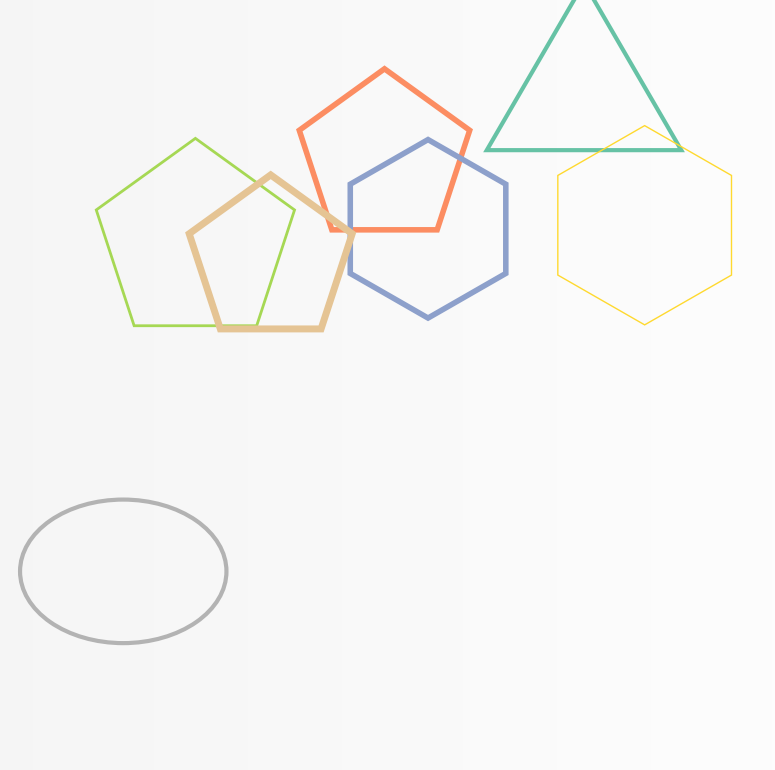[{"shape": "triangle", "thickness": 1.5, "radius": 0.72, "center": [0.754, 0.877]}, {"shape": "pentagon", "thickness": 2, "radius": 0.58, "center": [0.496, 0.795]}, {"shape": "hexagon", "thickness": 2, "radius": 0.58, "center": [0.552, 0.703]}, {"shape": "pentagon", "thickness": 1, "radius": 0.67, "center": [0.252, 0.686]}, {"shape": "hexagon", "thickness": 0.5, "radius": 0.65, "center": [0.832, 0.707]}, {"shape": "pentagon", "thickness": 2.5, "radius": 0.55, "center": [0.349, 0.662]}, {"shape": "oval", "thickness": 1.5, "radius": 0.67, "center": [0.159, 0.258]}]